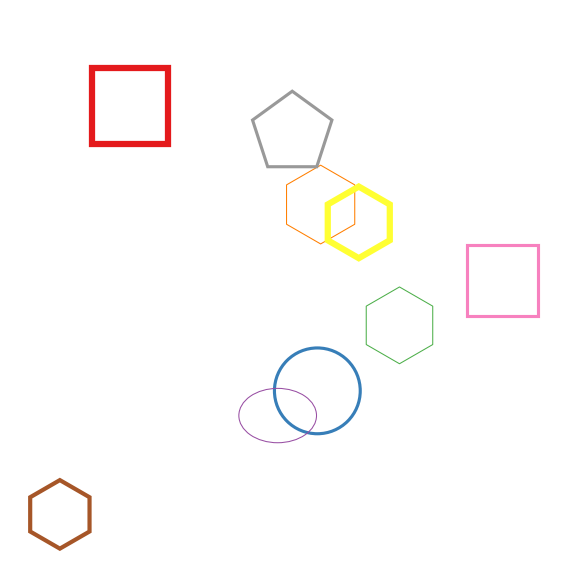[{"shape": "square", "thickness": 3, "radius": 0.33, "center": [0.225, 0.816]}, {"shape": "circle", "thickness": 1.5, "radius": 0.37, "center": [0.55, 0.322]}, {"shape": "hexagon", "thickness": 0.5, "radius": 0.33, "center": [0.692, 0.436]}, {"shape": "oval", "thickness": 0.5, "radius": 0.34, "center": [0.481, 0.28]}, {"shape": "hexagon", "thickness": 0.5, "radius": 0.34, "center": [0.555, 0.645]}, {"shape": "hexagon", "thickness": 3, "radius": 0.31, "center": [0.621, 0.614]}, {"shape": "hexagon", "thickness": 2, "radius": 0.3, "center": [0.104, 0.108]}, {"shape": "square", "thickness": 1.5, "radius": 0.31, "center": [0.87, 0.513]}, {"shape": "pentagon", "thickness": 1.5, "radius": 0.36, "center": [0.506, 0.769]}]